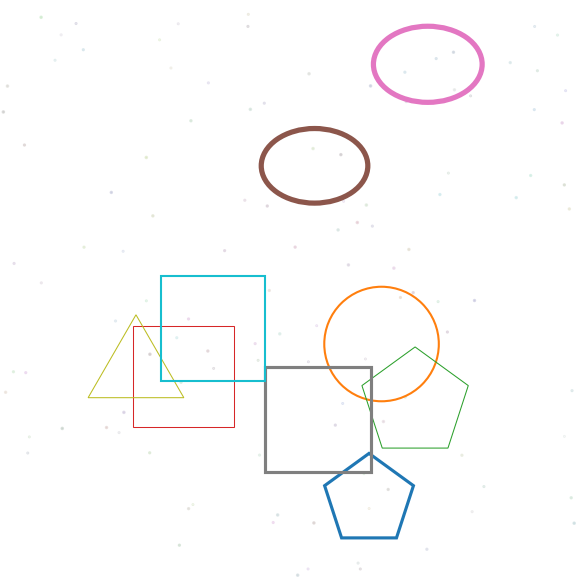[{"shape": "pentagon", "thickness": 1.5, "radius": 0.4, "center": [0.639, 0.133]}, {"shape": "circle", "thickness": 1, "radius": 0.5, "center": [0.661, 0.403]}, {"shape": "pentagon", "thickness": 0.5, "radius": 0.48, "center": [0.719, 0.302]}, {"shape": "square", "thickness": 0.5, "radius": 0.44, "center": [0.317, 0.347]}, {"shape": "oval", "thickness": 2.5, "radius": 0.46, "center": [0.545, 0.712]}, {"shape": "oval", "thickness": 2.5, "radius": 0.47, "center": [0.741, 0.888]}, {"shape": "square", "thickness": 1.5, "radius": 0.46, "center": [0.551, 0.273]}, {"shape": "triangle", "thickness": 0.5, "radius": 0.48, "center": [0.235, 0.358]}, {"shape": "square", "thickness": 1, "radius": 0.45, "center": [0.369, 0.43]}]